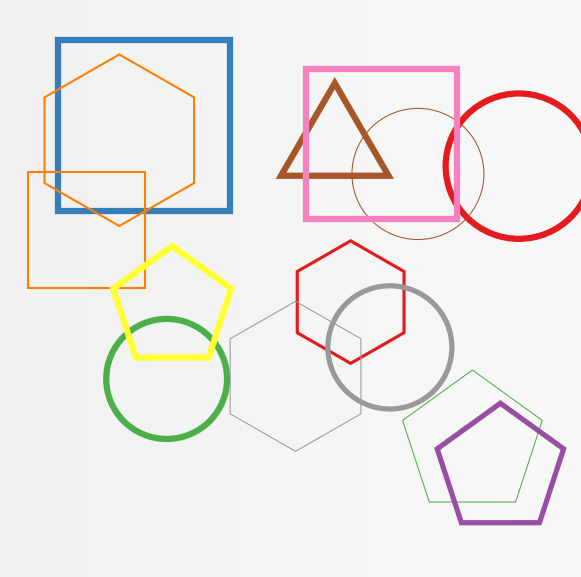[{"shape": "hexagon", "thickness": 1.5, "radius": 0.53, "center": [0.603, 0.476]}, {"shape": "circle", "thickness": 3, "radius": 0.63, "center": [0.893, 0.711]}, {"shape": "square", "thickness": 3, "radius": 0.74, "center": [0.248, 0.782]}, {"shape": "pentagon", "thickness": 0.5, "radius": 0.63, "center": [0.813, 0.232]}, {"shape": "circle", "thickness": 3, "radius": 0.52, "center": [0.287, 0.343]}, {"shape": "pentagon", "thickness": 2.5, "radius": 0.57, "center": [0.861, 0.187]}, {"shape": "square", "thickness": 1, "radius": 0.5, "center": [0.148, 0.601]}, {"shape": "hexagon", "thickness": 1, "radius": 0.74, "center": [0.205, 0.756]}, {"shape": "pentagon", "thickness": 3, "radius": 0.53, "center": [0.296, 0.466]}, {"shape": "triangle", "thickness": 3, "radius": 0.53, "center": [0.576, 0.748]}, {"shape": "circle", "thickness": 0.5, "radius": 0.57, "center": [0.719, 0.698]}, {"shape": "square", "thickness": 3, "radius": 0.65, "center": [0.656, 0.749]}, {"shape": "hexagon", "thickness": 0.5, "radius": 0.65, "center": [0.508, 0.348]}, {"shape": "circle", "thickness": 2.5, "radius": 0.53, "center": [0.671, 0.398]}]